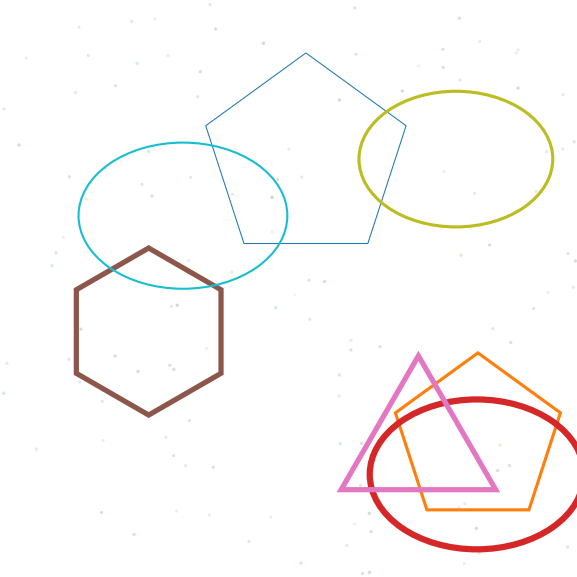[{"shape": "pentagon", "thickness": 0.5, "radius": 0.91, "center": [0.53, 0.725]}, {"shape": "pentagon", "thickness": 1.5, "radius": 0.75, "center": [0.828, 0.238]}, {"shape": "oval", "thickness": 3, "radius": 0.93, "center": [0.826, 0.178]}, {"shape": "hexagon", "thickness": 2.5, "radius": 0.72, "center": [0.257, 0.425]}, {"shape": "triangle", "thickness": 2.5, "radius": 0.77, "center": [0.725, 0.228]}, {"shape": "oval", "thickness": 1.5, "radius": 0.84, "center": [0.789, 0.724]}, {"shape": "oval", "thickness": 1, "radius": 0.9, "center": [0.317, 0.626]}]